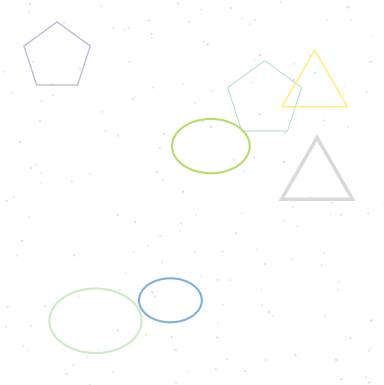[{"shape": "pentagon", "thickness": 0.5, "radius": 0.5, "center": [0.687, 0.741]}, {"shape": "pentagon", "thickness": 1, "radius": 0.45, "center": [0.148, 0.853]}, {"shape": "oval", "thickness": 1.5, "radius": 0.41, "center": [0.443, 0.22]}, {"shape": "oval", "thickness": 1.5, "radius": 0.5, "center": [0.548, 0.621]}, {"shape": "triangle", "thickness": 2.5, "radius": 0.53, "center": [0.824, 0.536]}, {"shape": "oval", "thickness": 1.5, "radius": 0.6, "center": [0.248, 0.167]}, {"shape": "triangle", "thickness": 1, "radius": 0.49, "center": [0.817, 0.772]}]